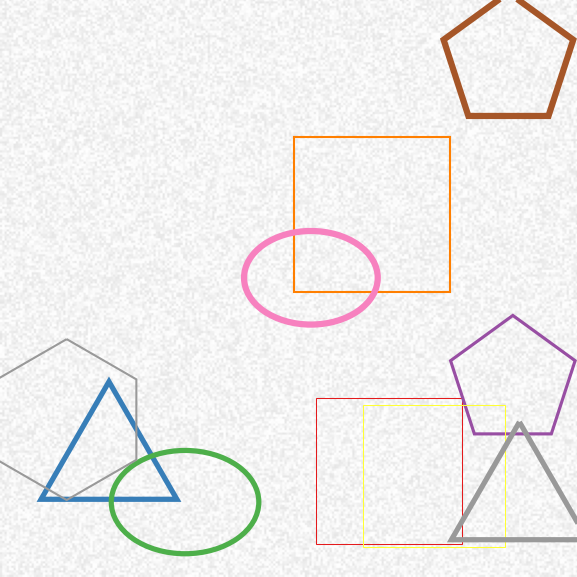[{"shape": "square", "thickness": 0.5, "radius": 0.63, "center": [0.673, 0.183]}, {"shape": "triangle", "thickness": 2.5, "radius": 0.68, "center": [0.189, 0.202]}, {"shape": "oval", "thickness": 2.5, "radius": 0.64, "center": [0.32, 0.13]}, {"shape": "pentagon", "thickness": 1.5, "radius": 0.57, "center": [0.888, 0.34]}, {"shape": "square", "thickness": 1, "radius": 0.67, "center": [0.644, 0.628]}, {"shape": "square", "thickness": 0.5, "radius": 0.61, "center": [0.751, 0.175]}, {"shape": "pentagon", "thickness": 3, "radius": 0.59, "center": [0.88, 0.894]}, {"shape": "oval", "thickness": 3, "radius": 0.58, "center": [0.538, 0.518]}, {"shape": "hexagon", "thickness": 1, "radius": 0.7, "center": [0.115, 0.273]}, {"shape": "triangle", "thickness": 2.5, "radius": 0.68, "center": [0.899, 0.133]}]